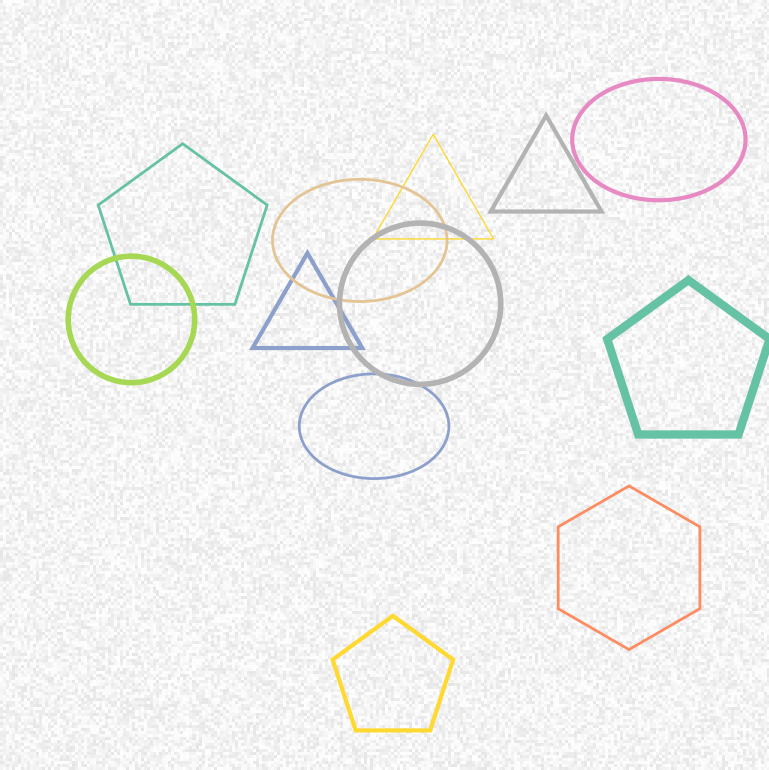[{"shape": "pentagon", "thickness": 3, "radius": 0.55, "center": [0.894, 0.525]}, {"shape": "pentagon", "thickness": 1, "radius": 0.58, "center": [0.237, 0.698]}, {"shape": "hexagon", "thickness": 1, "radius": 0.53, "center": [0.817, 0.263]}, {"shape": "oval", "thickness": 1, "radius": 0.49, "center": [0.486, 0.446]}, {"shape": "triangle", "thickness": 1.5, "radius": 0.41, "center": [0.399, 0.589]}, {"shape": "oval", "thickness": 1.5, "radius": 0.56, "center": [0.856, 0.819]}, {"shape": "circle", "thickness": 2, "radius": 0.41, "center": [0.171, 0.585]}, {"shape": "triangle", "thickness": 0.5, "radius": 0.45, "center": [0.563, 0.735]}, {"shape": "pentagon", "thickness": 1.5, "radius": 0.41, "center": [0.51, 0.118]}, {"shape": "oval", "thickness": 1, "radius": 0.57, "center": [0.467, 0.688]}, {"shape": "circle", "thickness": 2, "radius": 0.52, "center": [0.546, 0.606]}, {"shape": "triangle", "thickness": 1.5, "radius": 0.42, "center": [0.709, 0.767]}]